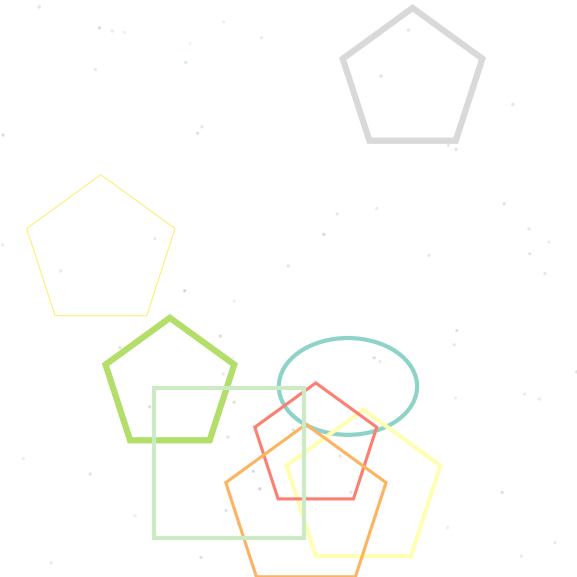[{"shape": "oval", "thickness": 2, "radius": 0.6, "center": [0.603, 0.33]}, {"shape": "pentagon", "thickness": 2, "radius": 0.7, "center": [0.629, 0.15]}, {"shape": "pentagon", "thickness": 1.5, "radius": 0.56, "center": [0.547, 0.225]}, {"shape": "pentagon", "thickness": 1.5, "radius": 0.73, "center": [0.53, 0.118]}, {"shape": "pentagon", "thickness": 3, "radius": 0.59, "center": [0.294, 0.332]}, {"shape": "pentagon", "thickness": 3, "radius": 0.64, "center": [0.714, 0.858]}, {"shape": "square", "thickness": 2, "radius": 0.65, "center": [0.397, 0.198]}, {"shape": "pentagon", "thickness": 0.5, "radius": 0.68, "center": [0.175, 0.562]}]